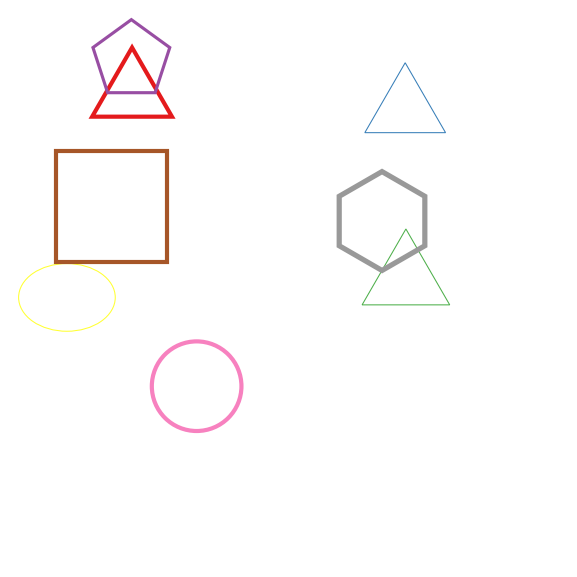[{"shape": "triangle", "thickness": 2, "radius": 0.4, "center": [0.229, 0.837]}, {"shape": "triangle", "thickness": 0.5, "radius": 0.4, "center": [0.702, 0.81]}, {"shape": "triangle", "thickness": 0.5, "radius": 0.44, "center": [0.703, 0.515]}, {"shape": "pentagon", "thickness": 1.5, "radius": 0.35, "center": [0.227, 0.895]}, {"shape": "oval", "thickness": 0.5, "radius": 0.42, "center": [0.116, 0.484]}, {"shape": "square", "thickness": 2, "radius": 0.48, "center": [0.193, 0.641]}, {"shape": "circle", "thickness": 2, "radius": 0.39, "center": [0.34, 0.33]}, {"shape": "hexagon", "thickness": 2.5, "radius": 0.43, "center": [0.662, 0.616]}]